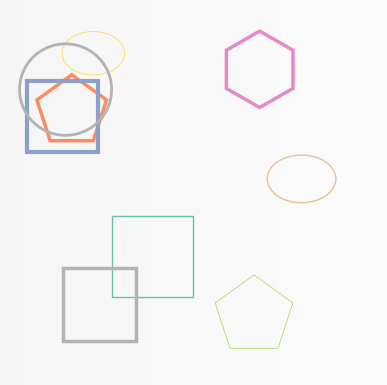[{"shape": "square", "thickness": 1, "radius": 0.52, "center": [0.393, 0.334]}, {"shape": "pentagon", "thickness": 2.5, "radius": 0.47, "center": [0.185, 0.711]}, {"shape": "square", "thickness": 3, "radius": 0.46, "center": [0.161, 0.697]}, {"shape": "hexagon", "thickness": 2.5, "radius": 0.5, "center": [0.67, 0.82]}, {"shape": "pentagon", "thickness": 0.5, "radius": 0.53, "center": [0.655, 0.181]}, {"shape": "oval", "thickness": 0.5, "radius": 0.4, "center": [0.241, 0.862]}, {"shape": "oval", "thickness": 1, "radius": 0.44, "center": [0.778, 0.535]}, {"shape": "circle", "thickness": 2, "radius": 0.59, "center": [0.169, 0.767]}, {"shape": "square", "thickness": 2.5, "radius": 0.47, "center": [0.257, 0.209]}]